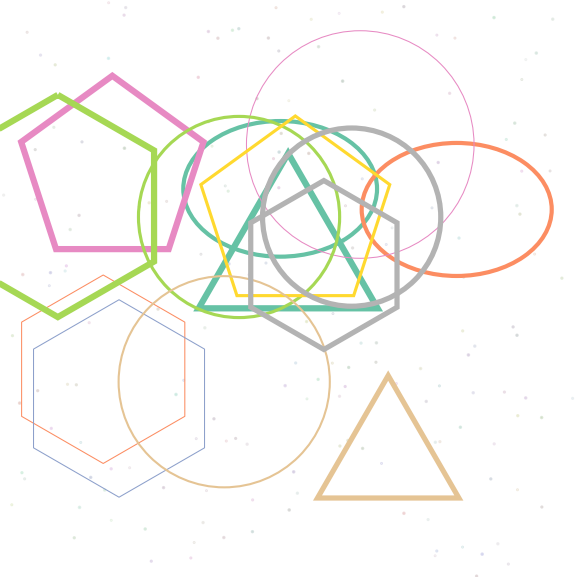[{"shape": "oval", "thickness": 2, "radius": 0.84, "center": [0.485, 0.672]}, {"shape": "triangle", "thickness": 3, "radius": 0.89, "center": [0.499, 0.555]}, {"shape": "hexagon", "thickness": 0.5, "radius": 0.82, "center": [0.179, 0.36]}, {"shape": "oval", "thickness": 2, "radius": 0.82, "center": [0.791, 0.636]}, {"shape": "hexagon", "thickness": 0.5, "radius": 0.85, "center": [0.206, 0.309]}, {"shape": "pentagon", "thickness": 3, "radius": 0.83, "center": [0.195, 0.702]}, {"shape": "circle", "thickness": 0.5, "radius": 0.99, "center": [0.624, 0.749]}, {"shape": "circle", "thickness": 1.5, "radius": 0.87, "center": [0.414, 0.623]}, {"shape": "hexagon", "thickness": 3, "radius": 0.96, "center": [0.1, 0.642]}, {"shape": "pentagon", "thickness": 1.5, "radius": 0.86, "center": [0.511, 0.626]}, {"shape": "circle", "thickness": 1, "radius": 0.91, "center": [0.388, 0.338]}, {"shape": "triangle", "thickness": 2.5, "radius": 0.71, "center": [0.672, 0.207]}, {"shape": "hexagon", "thickness": 2.5, "radius": 0.73, "center": [0.561, 0.54]}, {"shape": "circle", "thickness": 2.5, "radius": 0.77, "center": [0.609, 0.623]}]